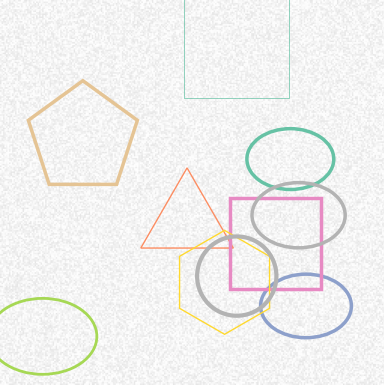[{"shape": "square", "thickness": 0.5, "radius": 0.68, "center": [0.614, 0.882]}, {"shape": "oval", "thickness": 2.5, "radius": 0.56, "center": [0.754, 0.587]}, {"shape": "triangle", "thickness": 1, "radius": 0.69, "center": [0.486, 0.425]}, {"shape": "oval", "thickness": 2.5, "radius": 0.59, "center": [0.795, 0.205]}, {"shape": "square", "thickness": 2.5, "radius": 0.59, "center": [0.716, 0.368]}, {"shape": "oval", "thickness": 2, "radius": 0.7, "center": [0.111, 0.126]}, {"shape": "hexagon", "thickness": 1, "radius": 0.67, "center": [0.583, 0.267]}, {"shape": "pentagon", "thickness": 2.5, "radius": 0.74, "center": [0.215, 0.642]}, {"shape": "oval", "thickness": 2.5, "radius": 0.61, "center": [0.776, 0.441]}, {"shape": "circle", "thickness": 3, "radius": 0.51, "center": [0.615, 0.283]}]